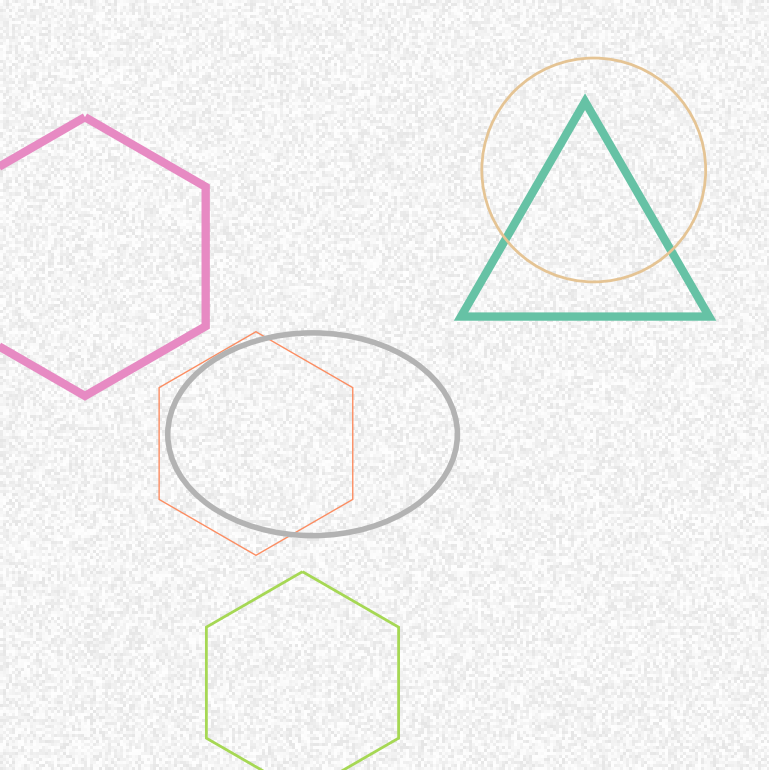[{"shape": "triangle", "thickness": 3, "radius": 0.93, "center": [0.76, 0.682]}, {"shape": "hexagon", "thickness": 0.5, "radius": 0.73, "center": [0.332, 0.424]}, {"shape": "hexagon", "thickness": 3, "radius": 0.91, "center": [0.11, 0.667]}, {"shape": "hexagon", "thickness": 1, "radius": 0.72, "center": [0.393, 0.113]}, {"shape": "circle", "thickness": 1, "radius": 0.73, "center": [0.771, 0.779]}, {"shape": "oval", "thickness": 2, "radius": 0.94, "center": [0.406, 0.436]}]